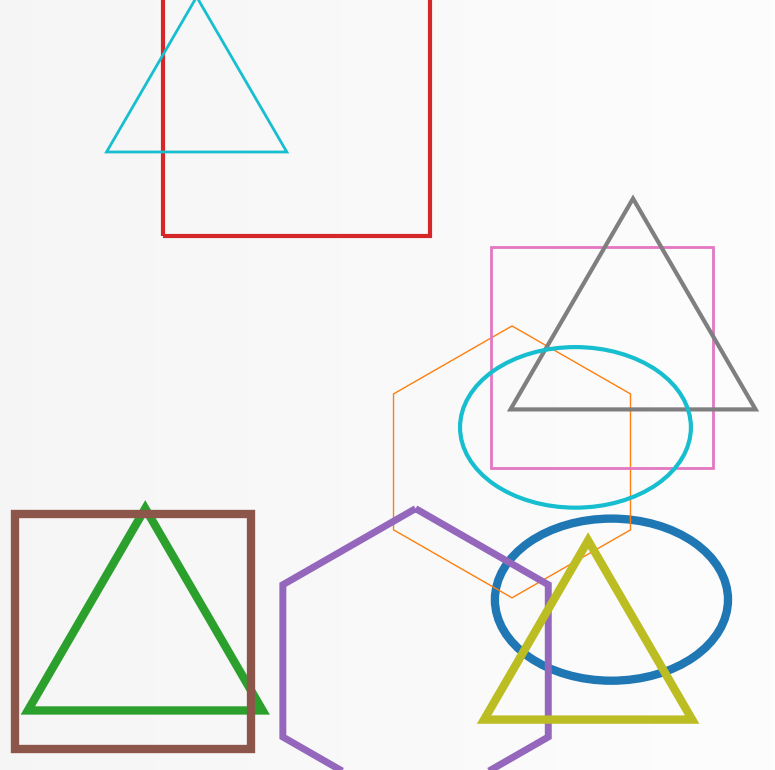[{"shape": "oval", "thickness": 3, "radius": 0.75, "center": [0.789, 0.221]}, {"shape": "hexagon", "thickness": 0.5, "radius": 0.88, "center": [0.661, 0.4]}, {"shape": "triangle", "thickness": 3, "radius": 0.87, "center": [0.187, 0.165]}, {"shape": "square", "thickness": 1.5, "radius": 0.86, "center": [0.382, 0.866]}, {"shape": "hexagon", "thickness": 2.5, "radius": 0.99, "center": [0.536, 0.142]}, {"shape": "square", "thickness": 3, "radius": 0.76, "center": [0.171, 0.18]}, {"shape": "square", "thickness": 1, "radius": 0.72, "center": [0.777, 0.536]}, {"shape": "triangle", "thickness": 1.5, "radius": 0.91, "center": [0.817, 0.56]}, {"shape": "triangle", "thickness": 3, "radius": 0.78, "center": [0.759, 0.143]}, {"shape": "triangle", "thickness": 1, "radius": 0.67, "center": [0.254, 0.87]}, {"shape": "oval", "thickness": 1.5, "radius": 0.74, "center": [0.743, 0.445]}]